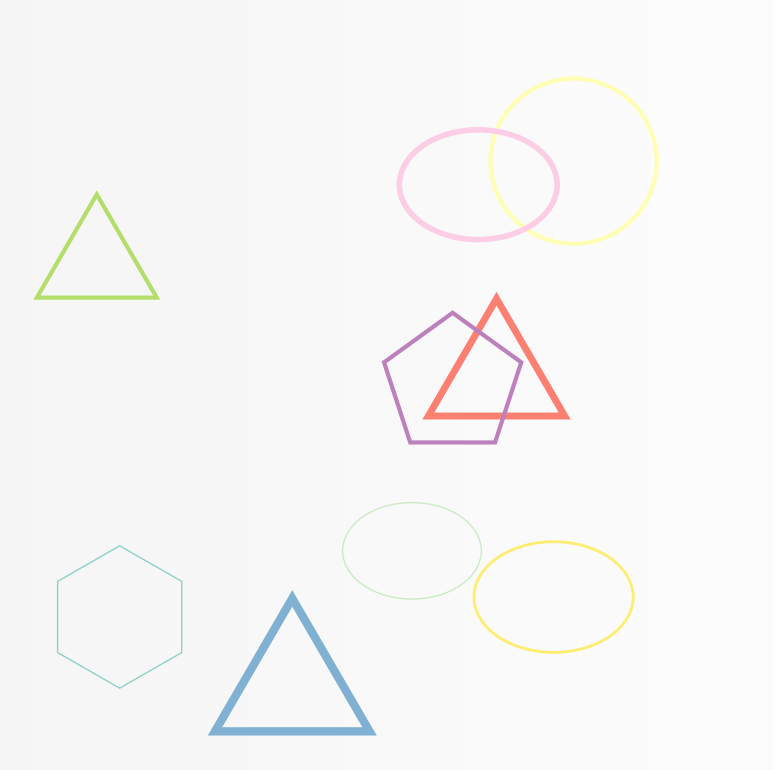[{"shape": "hexagon", "thickness": 0.5, "radius": 0.46, "center": [0.154, 0.199]}, {"shape": "circle", "thickness": 1.5, "radius": 0.54, "center": [0.74, 0.791]}, {"shape": "triangle", "thickness": 2.5, "radius": 0.51, "center": [0.641, 0.511]}, {"shape": "triangle", "thickness": 3, "radius": 0.58, "center": [0.377, 0.108]}, {"shape": "triangle", "thickness": 1.5, "radius": 0.45, "center": [0.125, 0.658]}, {"shape": "oval", "thickness": 2, "radius": 0.51, "center": [0.617, 0.76]}, {"shape": "pentagon", "thickness": 1.5, "radius": 0.47, "center": [0.584, 0.501]}, {"shape": "oval", "thickness": 0.5, "radius": 0.45, "center": [0.532, 0.285]}, {"shape": "oval", "thickness": 1, "radius": 0.51, "center": [0.714, 0.225]}]